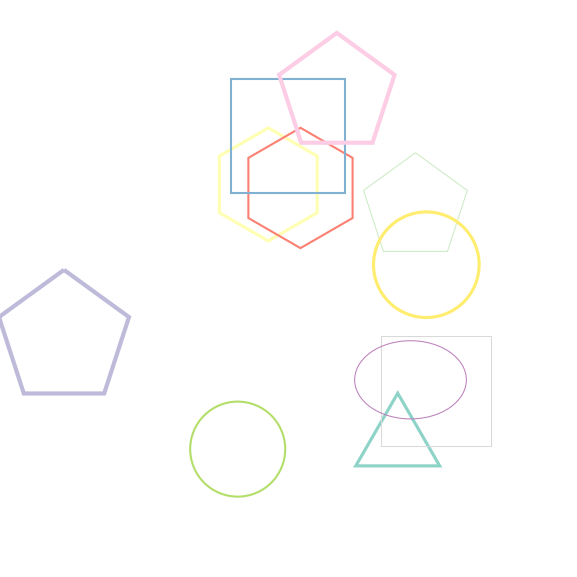[{"shape": "triangle", "thickness": 1.5, "radius": 0.42, "center": [0.689, 0.234]}, {"shape": "hexagon", "thickness": 1.5, "radius": 0.49, "center": [0.465, 0.68]}, {"shape": "pentagon", "thickness": 2, "radius": 0.59, "center": [0.111, 0.414]}, {"shape": "hexagon", "thickness": 1, "radius": 0.52, "center": [0.52, 0.674]}, {"shape": "square", "thickness": 1, "radius": 0.49, "center": [0.499, 0.763]}, {"shape": "circle", "thickness": 1, "radius": 0.41, "center": [0.412, 0.221]}, {"shape": "pentagon", "thickness": 2, "radius": 0.53, "center": [0.583, 0.837]}, {"shape": "square", "thickness": 0.5, "radius": 0.48, "center": [0.755, 0.322]}, {"shape": "oval", "thickness": 0.5, "radius": 0.48, "center": [0.711, 0.341]}, {"shape": "pentagon", "thickness": 0.5, "radius": 0.47, "center": [0.719, 0.64]}, {"shape": "circle", "thickness": 1.5, "radius": 0.46, "center": [0.738, 0.541]}]